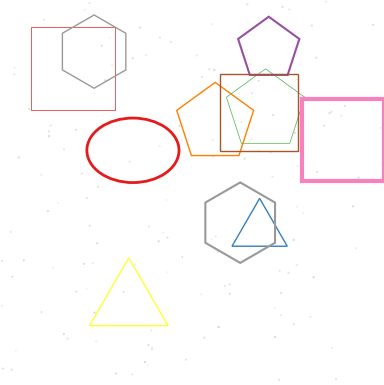[{"shape": "square", "thickness": 0.5, "radius": 0.54, "center": [0.19, 0.822]}, {"shape": "oval", "thickness": 2, "radius": 0.6, "center": [0.345, 0.61]}, {"shape": "triangle", "thickness": 1, "radius": 0.41, "center": [0.674, 0.402]}, {"shape": "pentagon", "thickness": 0.5, "radius": 0.53, "center": [0.69, 0.714]}, {"shape": "pentagon", "thickness": 1.5, "radius": 0.42, "center": [0.698, 0.873]}, {"shape": "pentagon", "thickness": 1, "radius": 0.53, "center": [0.559, 0.681]}, {"shape": "triangle", "thickness": 1, "radius": 0.59, "center": [0.334, 0.213]}, {"shape": "square", "thickness": 1, "radius": 0.5, "center": [0.672, 0.708]}, {"shape": "square", "thickness": 3, "radius": 0.54, "center": [0.89, 0.636]}, {"shape": "hexagon", "thickness": 1.5, "radius": 0.52, "center": [0.624, 0.422]}, {"shape": "hexagon", "thickness": 1, "radius": 0.48, "center": [0.244, 0.866]}]